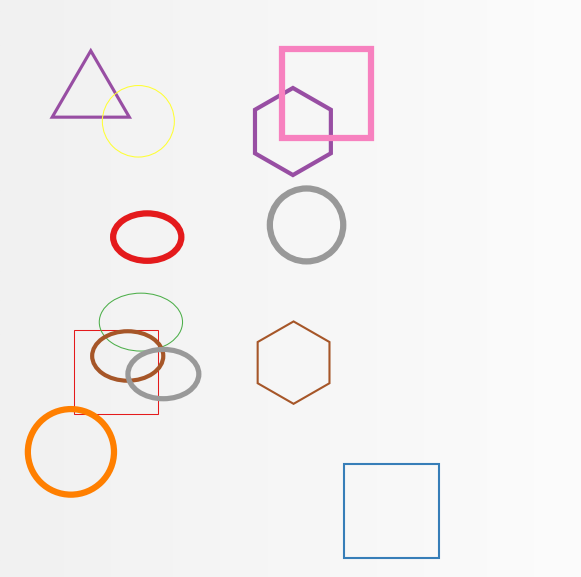[{"shape": "square", "thickness": 0.5, "radius": 0.36, "center": [0.2, 0.355]}, {"shape": "oval", "thickness": 3, "radius": 0.29, "center": [0.253, 0.589]}, {"shape": "square", "thickness": 1, "radius": 0.41, "center": [0.674, 0.114]}, {"shape": "oval", "thickness": 0.5, "radius": 0.36, "center": [0.242, 0.441]}, {"shape": "triangle", "thickness": 1.5, "radius": 0.38, "center": [0.156, 0.835]}, {"shape": "hexagon", "thickness": 2, "radius": 0.38, "center": [0.504, 0.771]}, {"shape": "circle", "thickness": 3, "radius": 0.37, "center": [0.122, 0.217]}, {"shape": "circle", "thickness": 0.5, "radius": 0.31, "center": [0.238, 0.789]}, {"shape": "oval", "thickness": 2, "radius": 0.31, "center": [0.22, 0.383]}, {"shape": "hexagon", "thickness": 1, "radius": 0.36, "center": [0.505, 0.371]}, {"shape": "square", "thickness": 3, "radius": 0.38, "center": [0.562, 0.837]}, {"shape": "oval", "thickness": 2.5, "radius": 0.3, "center": [0.281, 0.351]}, {"shape": "circle", "thickness": 3, "radius": 0.32, "center": [0.527, 0.61]}]